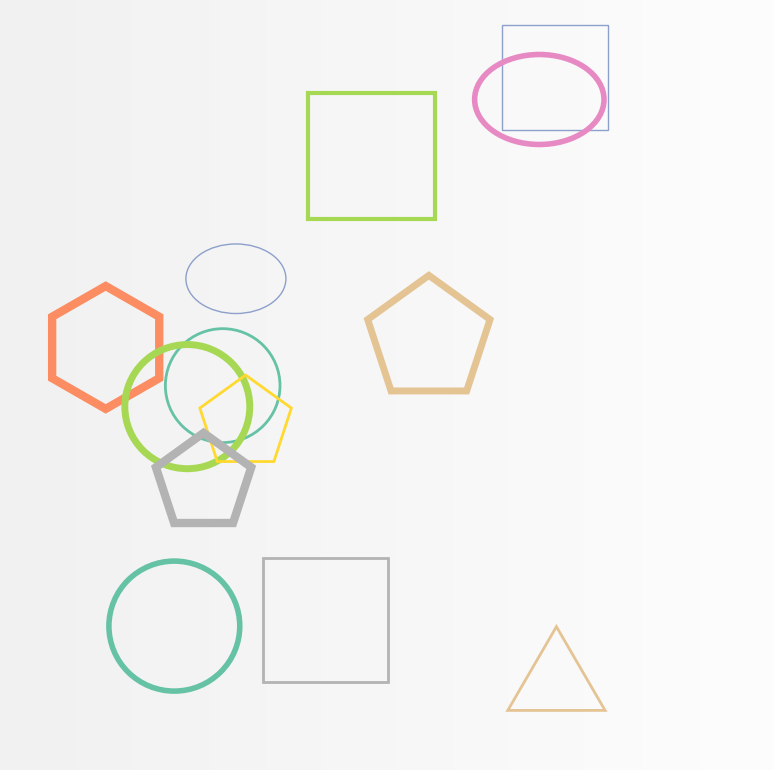[{"shape": "circle", "thickness": 1, "radius": 0.37, "center": [0.287, 0.499]}, {"shape": "circle", "thickness": 2, "radius": 0.42, "center": [0.225, 0.187]}, {"shape": "hexagon", "thickness": 3, "radius": 0.4, "center": [0.136, 0.549]}, {"shape": "square", "thickness": 0.5, "radius": 0.34, "center": [0.716, 0.899]}, {"shape": "oval", "thickness": 0.5, "radius": 0.32, "center": [0.304, 0.638]}, {"shape": "oval", "thickness": 2, "radius": 0.42, "center": [0.696, 0.871]}, {"shape": "square", "thickness": 1.5, "radius": 0.41, "center": [0.48, 0.797]}, {"shape": "circle", "thickness": 2.5, "radius": 0.4, "center": [0.242, 0.472]}, {"shape": "pentagon", "thickness": 1, "radius": 0.31, "center": [0.317, 0.451]}, {"shape": "pentagon", "thickness": 2.5, "radius": 0.41, "center": [0.553, 0.559]}, {"shape": "triangle", "thickness": 1, "radius": 0.36, "center": [0.718, 0.114]}, {"shape": "square", "thickness": 1, "radius": 0.4, "center": [0.419, 0.195]}, {"shape": "pentagon", "thickness": 3, "radius": 0.32, "center": [0.263, 0.373]}]